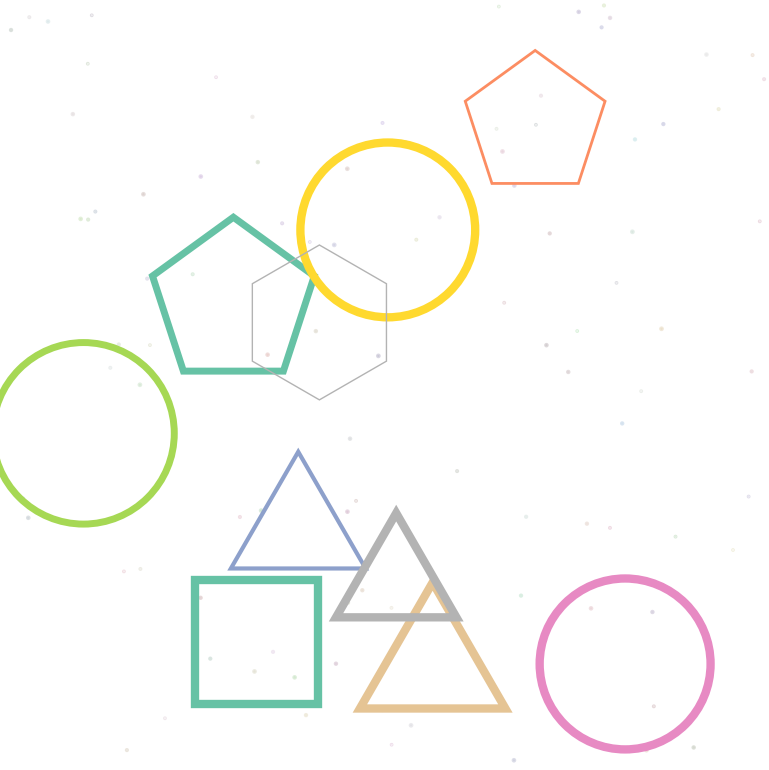[{"shape": "pentagon", "thickness": 2.5, "radius": 0.55, "center": [0.303, 0.607]}, {"shape": "square", "thickness": 3, "radius": 0.4, "center": [0.333, 0.166]}, {"shape": "pentagon", "thickness": 1, "radius": 0.48, "center": [0.695, 0.839]}, {"shape": "triangle", "thickness": 1.5, "radius": 0.51, "center": [0.387, 0.312]}, {"shape": "circle", "thickness": 3, "radius": 0.55, "center": [0.812, 0.138]}, {"shape": "circle", "thickness": 2.5, "radius": 0.59, "center": [0.108, 0.437]}, {"shape": "circle", "thickness": 3, "radius": 0.57, "center": [0.504, 0.701]}, {"shape": "triangle", "thickness": 3, "radius": 0.55, "center": [0.562, 0.134]}, {"shape": "hexagon", "thickness": 0.5, "radius": 0.5, "center": [0.415, 0.581]}, {"shape": "triangle", "thickness": 3, "radius": 0.45, "center": [0.515, 0.243]}]